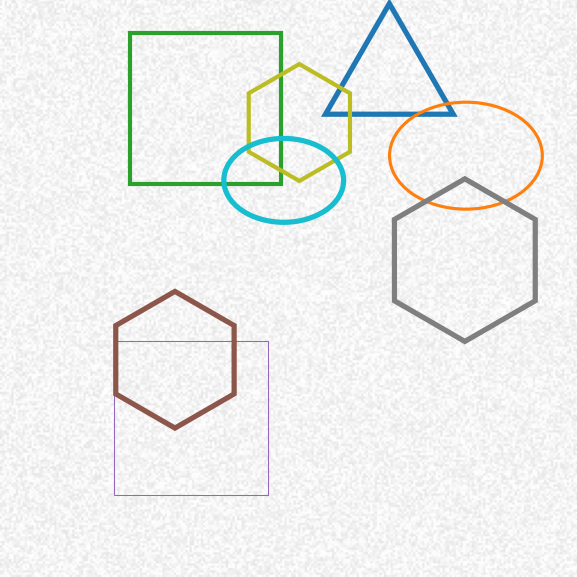[{"shape": "triangle", "thickness": 2.5, "radius": 0.64, "center": [0.674, 0.865]}, {"shape": "oval", "thickness": 1.5, "radius": 0.66, "center": [0.807, 0.73]}, {"shape": "square", "thickness": 2, "radius": 0.65, "center": [0.356, 0.811]}, {"shape": "square", "thickness": 0.5, "radius": 0.67, "center": [0.33, 0.275]}, {"shape": "hexagon", "thickness": 2.5, "radius": 0.59, "center": [0.303, 0.376]}, {"shape": "hexagon", "thickness": 2.5, "radius": 0.7, "center": [0.805, 0.549]}, {"shape": "hexagon", "thickness": 2, "radius": 0.51, "center": [0.518, 0.787]}, {"shape": "oval", "thickness": 2.5, "radius": 0.52, "center": [0.491, 0.687]}]